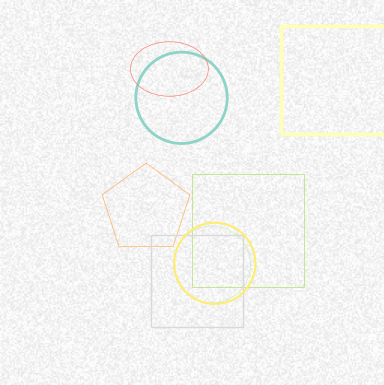[{"shape": "circle", "thickness": 2, "radius": 0.59, "center": [0.472, 0.746]}, {"shape": "square", "thickness": 2.5, "radius": 0.7, "center": [0.87, 0.793]}, {"shape": "oval", "thickness": 0.5, "radius": 0.51, "center": [0.44, 0.821]}, {"shape": "pentagon", "thickness": 0.5, "radius": 0.6, "center": [0.379, 0.457]}, {"shape": "square", "thickness": 0.5, "radius": 0.73, "center": [0.644, 0.401]}, {"shape": "square", "thickness": 1, "radius": 0.6, "center": [0.512, 0.27]}, {"shape": "circle", "thickness": 0.5, "radius": 0.5, "center": [0.551, 0.313]}, {"shape": "circle", "thickness": 1.5, "radius": 0.53, "center": [0.558, 0.316]}]